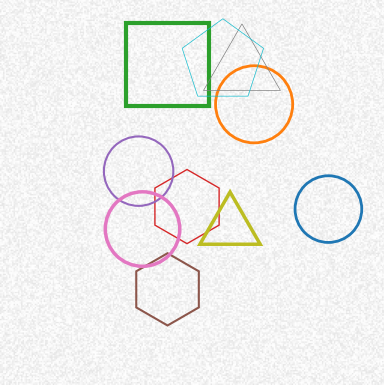[{"shape": "circle", "thickness": 2, "radius": 0.43, "center": [0.853, 0.457]}, {"shape": "circle", "thickness": 2, "radius": 0.5, "center": [0.66, 0.729]}, {"shape": "square", "thickness": 3, "radius": 0.54, "center": [0.434, 0.832]}, {"shape": "hexagon", "thickness": 1, "radius": 0.48, "center": [0.486, 0.463]}, {"shape": "circle", "thickness": 1.5, "radius": 0.45, "center": [0.36, 0.555]}, {"shape": "hexagon", "thickness": 1.5, "radius": 0.47, "center": [0.435, 0.248]}, {"shape": "circle", "thickness": 2.5, "radius": 0.48, "center": [0.37, 0.405]}, {"shape": "triangle", "thickness": 0.5, "radius": 0.58, "center": [0.628, 0.823]}, {"shape": "triangle", "thickness": 2.5, "radius": 0.45, "center": [0.598, 0.411]}, {"shape": "pentagon", "thickness": 0.5, "radius": 0.56, "center": [0.579, 0.84]}]